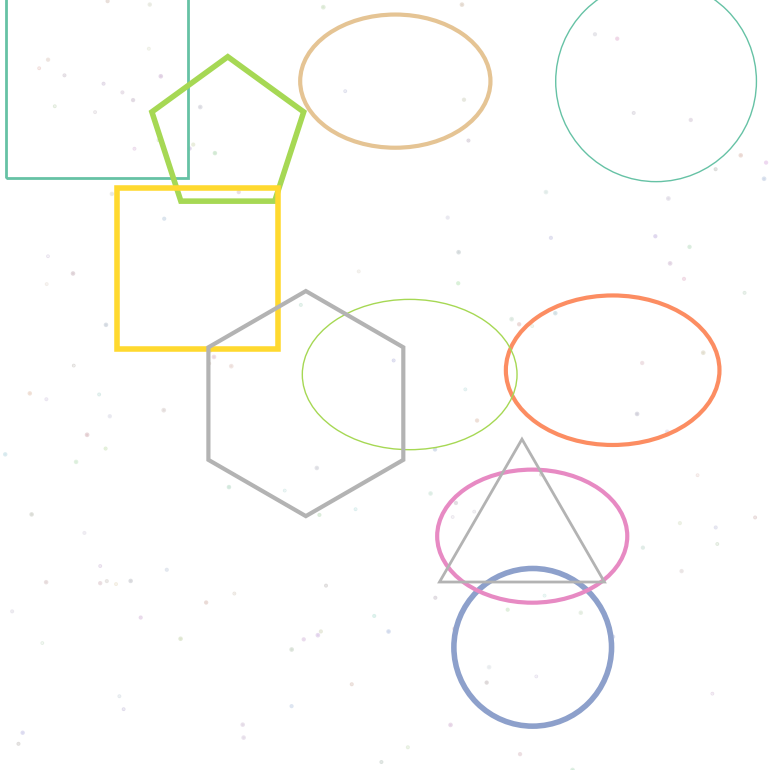[{"shape": "square", "thickness": 1, "radius": 0.59, "center": [0.126, 0.887]}, {"shape": "circle", "thickness": 0.5, "radius": 0.65, "center": [0.852, 0.894]}, {"shape": "oval", "thickness": 1.5, "radius": 0.69, "center": [0.796, 0.519]}, {"shape": "circle", "thickness": 2, "radius": 0.51, "center": [0.692, 0.159]}, {"shape": "oval", "thickness": 1.5, "radius": 0.62, "center": [0.691, 0.304]}, {"shape": "pentagon", "thickness": 2, "radius": 0.52, "center": [0.296, 0.823]}, {"shape": "oval", "thickness": 0.5, "radius": 0.7, "center": [0.532, 0.514]}, {"shape": "square", "thickness": 2, "radius": 0.52, "center": [0.256, 0.651]}, {"shape": "oval", "thickness": 1.5, "radius": 0.62, "center": [0.513, 0.895]}, {"shape": "hexagon", "thickness": 1.5, "radius": 0.73, "center": [0.397, 0.476]}, {"shape": "triangle", "thickness": 1, "radius": 0.62, "center": [0.678, 0.306]}]